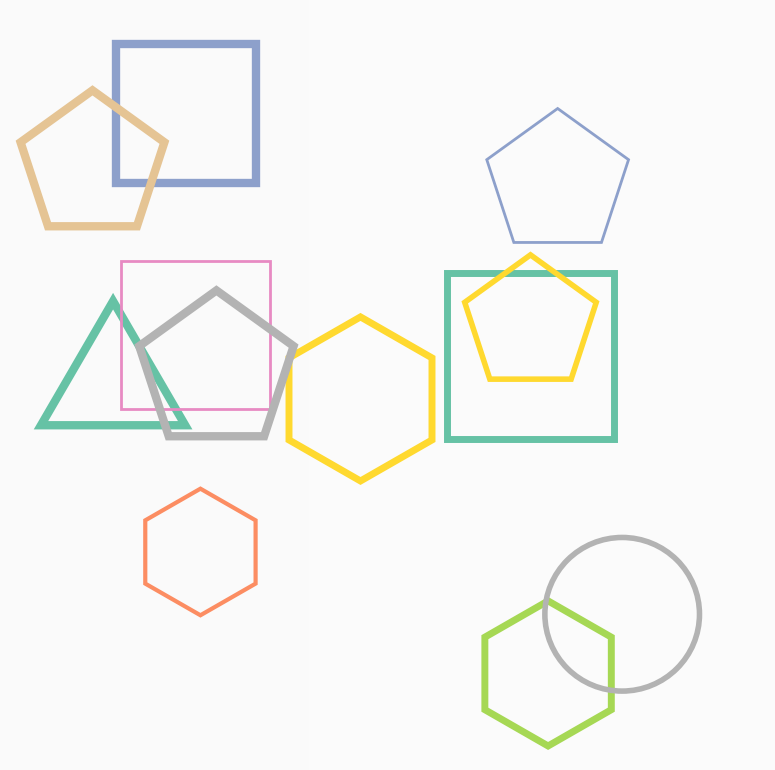[{"shape": "square", "thickness": 2.5, "radius": 0.54, "center": [0.685, 0.538]}, {"shape": "triangle", "thickness": 3, "radius": 0.54, "center": [0.146, 0.501]}, {"shape": "hexagon", "thickness": 1.5, "radius": 0.41, "center": [0.259, 0.283]}, {"shape": "square", "thickness": 3, "radius": 0.45, "center": [0.24, 0.852]}, {"shape": "pentagon", "thickness": 1, "radius": 0.48, "center": [0.72, 0.763]}, {"shape": "square", "thickness": 1, "radius": 0.48, "center": [0.253, 0.565]}, {"shape": "hexagon", "thickness": 2.5, "radius": 0.47, "center": [0.707, 0.125]}, {"shape": "pentagon", "thickness": 2, "radius": 0.45, "center": [0.684, 0.58]}, {"shape": "hexagon", "thickness": 2.5, "radius": 0.53, "center": [0.465, 0.482]}, {"shape": "pentagon", "thickness": 3, "radius": 0.49, "center": [0.119, 0.785]}, {"shape": "pentagon", "thickness": 3, "radius": 0.52, "center": [0.279, 0.518]}, {"shape": "circle", "thickness": 2, "radius": 0.5, "center": [0.803, 0.202]}]